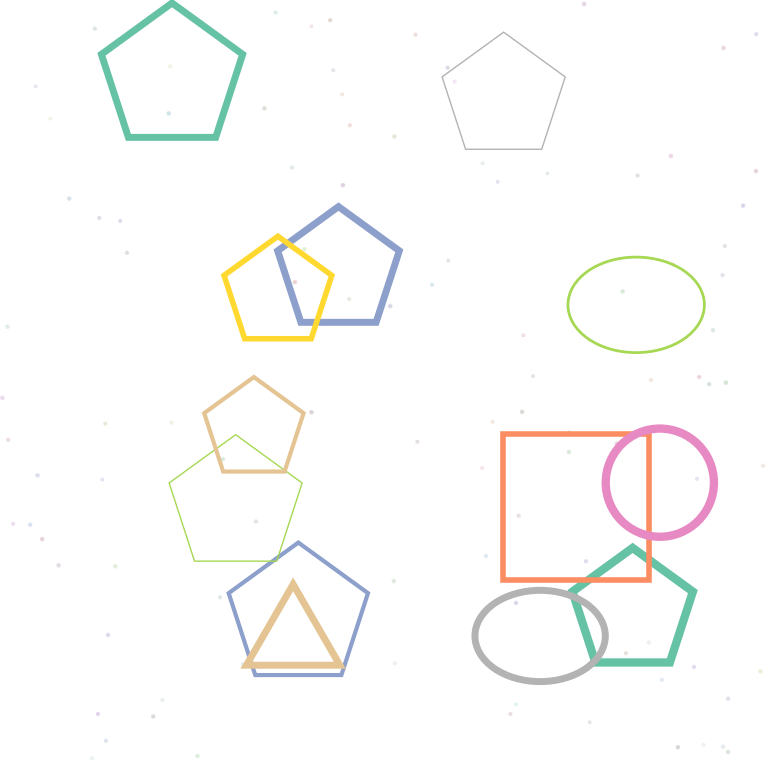[{"shape": "pentagon", "thickness": 3, "radius": 0.41, "center": [0.822, 0.206]}, {"shape": "pentagon", "thickness": 2.5, "radius": 0.48, "center": [0.223, 0.9]}, {"shape": "square", "thickness": 2, "radius": 0.48, "center": [0.748, 0.341]}, {"shape": "pentagon", "thickness": 2.5, "radius": 0.42, "center": [0.44, 0.649]}, {"shape": "pentagon", "thickness": 1.5, "radius": 0.48, "center": [0.387, 0.2]}, {"shape": "circle", "thickness": 3, "radius": 0.35, "center": [0.857, 0.373]}, {"shape": "oval", "thickness": 1, "radius": 0.44, "center": [0.826, 0.604]}, {"shape": "pentagon", "thickness": 0.5, "radius": 0.45, "center": [0.306, 0.345]}, {"shape": "pentagon", "thickness": 2, "radius": 0.37, "center": [0.361, 0.62]}, {"shape": "triangle", "thickness": 2.5, "radius": 0.35, "center": [0.381, 0.171]}, {"shape": "pentagon", "thickness": 1.5, "radius": 0.34, "center": [0.33, 0.442]}, {"shape": "oval", "thickness": 2.5, "radius": 0.42, "center": [0.701, 0.174]}, {"shape": "pentagon", "thickness": 0.5, "radius": 0.42, "center": [0.654, 0.874]}]